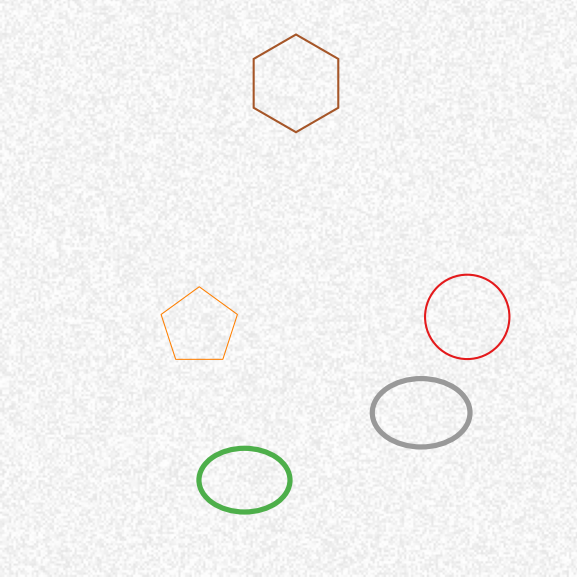[{"shape": "circle", "thickness": 1, "radius": 0.37, "center": [0.809, 0.45]}, {"shape": "oval", "thickness": 2.5, "radius": 0.39, "center": [0.423, 0.168]}, {"shape": "pentagon", "thickness": 0.5, "radius": 0.35, "center": [0.345, 0.433]}, {"shape": "hexagon", "thickness": 1, "radius": 0.42, "center": [0.513, 0.855]}, {"shape": "oval", "thickness": 2.5, "radius": 0.42, "center": [0.729, 0.284]}]